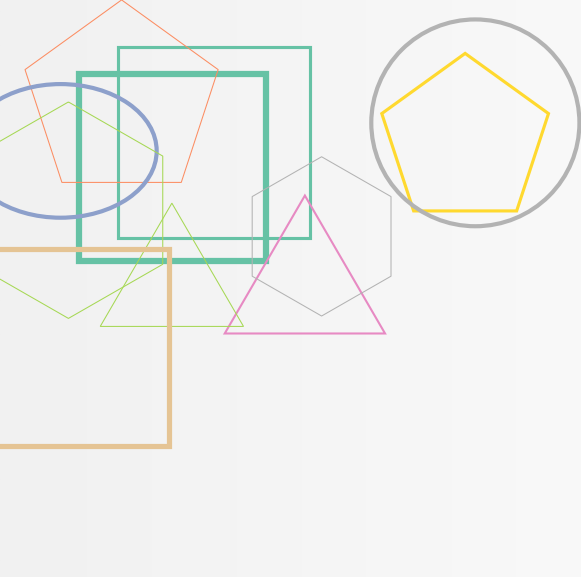[{"shape": "square", "thickness": 1.5, "radius": 0.83, "center": [0.368, 0.752]}, {"shape": "square", "thickness": 3, "radius": 0.81, "center": [0.296, 0.709]}, {"shape": "pentagon", "thickness": 0.5, "radius": 0.87, "center": [0.209, 0.825]}, {"shape": "oval", "thickness": 2, "radius": 0.83, "center": [0.104, 0.738]}, {"shape": "triangle", "thickness": 1, "radius": 0.8, "center": [0.525, 0.501]}, {"shape": "hexagon", "thickness": 0.5, "radius": 0.94, "center": [0.118, 0.635]}, {"shape": "triangle", "thickness": 0.5, "radius": 0.71, "center": [0.296, 0.505]}, {"shape": "pentagon", "thickness": 1.5, "radius": 0.75, "center": [0.8, 0.756]}, {"shape": "square", "thickness": 2.5, "radius": 0.85, "center": [0.12, 0.398]}, {"shape": "hexagon", "thickness": 0.5, "radius": 0.69, "center": [0.553, 0.59]}, {"shape": "circle", "thickness": 2, "radius": 0.9, "center": [0.818, 0.786]}]